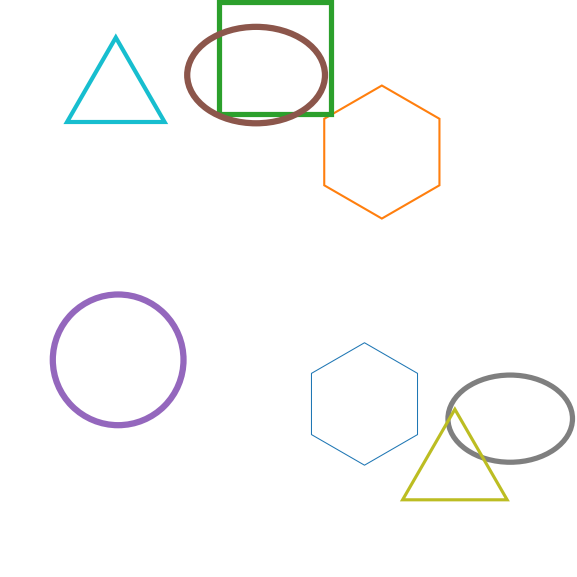[{"shape": "hexagon", "thickness": 0.5, "radius": 0.53, "center": [0.631, 0.3]}, {"shape": "hexagon", "thickness": 1, "radius": 0.58, "center": [0.661, 0.736]}, {"shape": "square", "thickness": 2.5, "radius": 0.49, "center": [0.476, 0.899]}, {"shape": "circle", "thickness": 3, "radius": 0.57, "center": [0.205, 0.376]}, {"shape": "oval", "thickness": 3, "radius": 0.6, "center": [0.443, 0.869]}, {"shape": "oval", "thickness": 2.5, "radius": 0.54, "center": [0.884, 0.274]}, {"shape": "triangle", "thickness": 1.5, "radius": 0.52, "center": [0.788, 0.186]}, {"shape": "triangle", "thickness": 2, "radius": 0.49, "center": [0.201, 0.837]}]